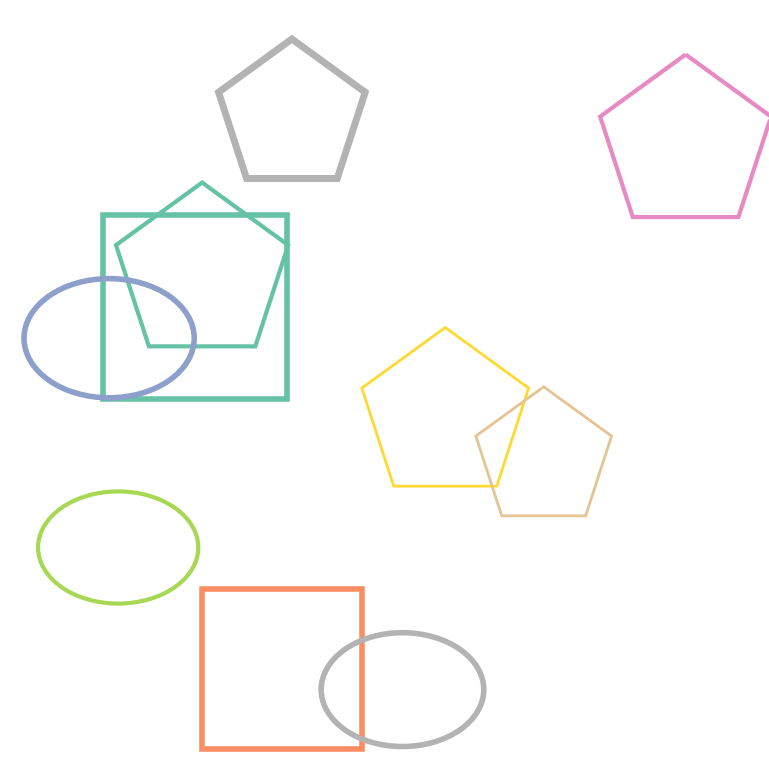[{"shape": "square", "thickness": 2, "radius": 0.6, "center": [0.253, 0.601]}, {"shape": "pentagon", "thickness": 1.5, "radius": 0.59, "center": [0.262, 0.645]}, {"shape": "square", "thickness": 2, "radius": 0.52, "center": [0.366, 0.131]}, {"shape": "oval", "thickness": 2, "radius": 0.55, "center": [0.142, 0.561]}, {"shape": "pentagon", "thickness": 1.5, "radius": 0.58, "center": [0.89, 0.813]}, {"shape": "oval", "thickness": 1.5, "radius": 0.52, "center": [0.153, 0.289]}, {"shape": "pentagon", "thickness": 1, "radius": 0.57, "center": [0.578, 0.461]}, {"shape": "pentagon", "thickness": 1, "radius": 0.46, "center": [0.706, 0.405]}, {"shape": "oval", "thickness": 2, "radius": 0.53, "center": [0.523, 0.104]}, {"shape": "pentagon", "thickness": 2.5, "radius": 0.5, "center": [0.379, 0.849]}]